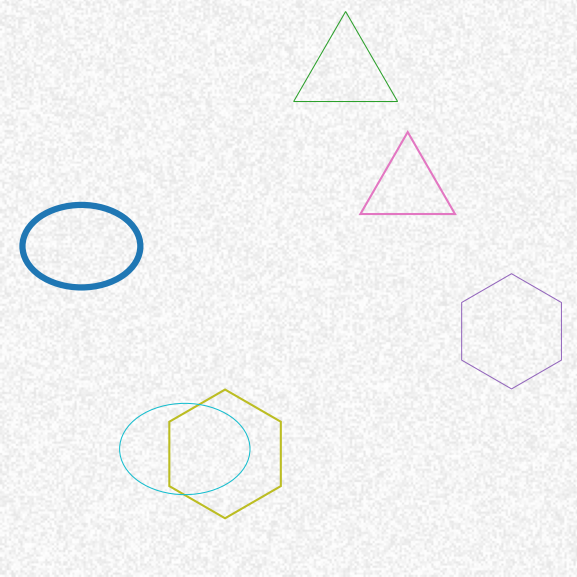[{"shape": "oval", "thickness": 3, "radius": 0.51, "center": [0.141, 0.573]}, {"shape": "triangle", "thickness": 0.5, "radius": 0.52, "center": [0.598, 0.875]}, {"shape": "hexagon", "thickness": 0.5, "radius": 0.5, "center": [0.886, 0.425]}, {"shape": "triangle", "thickness": 1, "radius": 0.47, "center": [0.706, 0.676]}, {"shape": "hexagon", "thickness": 1, "radius": 0.56, "center": [0.39, 0.213]}, {"shape": "oval", "thickness": 0.5, "radius": 0.56, "center": [0.32, 0.222]}]